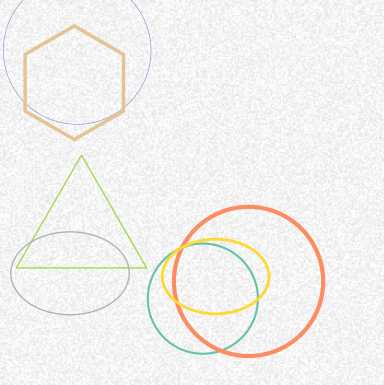[{"shape": "circle", "thickness": 1.5, "radius": 0.72, "center": [0.527, 0.224]}, {"shape": "circle", "thickness": 3, "radius": 0.97, "center": [0.646, 0.269]}, {"shape": "circle", "thickness": 0.5, "radius": 0.96, "center": [0.2, 0.869]}, {"shape": "triangle", "thickness": 1, "radius": 0.98, "center": [0.212, 0.402]}, {"shape": "oval", "thickness": 2, "radius": 0.69, "center": [0.56, 0.282]}, {"shape": "hexagon", "thickness": 2.5, "radius": 0.74, "center": [0.193, 0.785]}, {"shape": "oval", "thickness": 1, "radius": 0.77, "center": [0.182, 0.29]}]